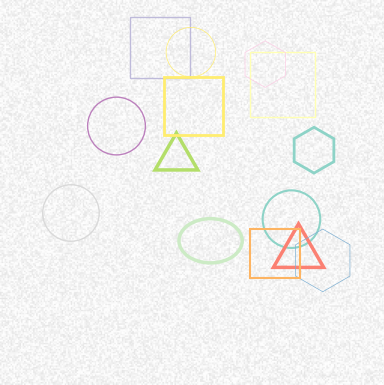[{"shape": "hexagon", "thickness": 2, "radius": 0.3, "center": [0.816, 0.61]}, {"shape": "circle", "thickness": 1.5, "radius": 0.37, "center": [0.757, 0.431]}, {"shape": "square", "thickness": 1, "radius": 0.42, "center": [0.734, 0.78]}, {"shape": "square", "thickness": 1, "radius": 0.39, "center": [0.416, 0.876]}, {"shape": "triangle", "thickness": 2.5, "radius": 0.38, "center": [0.775, 0.343]}, {"shape": "hexagon", "thickness": 0.5, "radius": 0.41, "center": [0.838, 0.324]}, {"shape": "square", "thickness": 1.5, "radius": 0.32, "center": [0.714, 0.342]}, {"shape": "triangle", "thickness": 2.5, "radius": 0.32, "center": [0.458, 0.591]}, {"shape": "hexagon", "thickness": 0.5, "radius": 0.3, "center": [0.689, 0.833]}, {"shape": "circle", "thickness": 1, "radius": 0.37, "center": [0.184, 0.447]}, {"shape": "circle", "thickness": 1, "radius": 0.38, "center": [0.303, 0.673]}, {"shape": "oval", "thickness": 2.5, "radius": 0.41, "center": [0.547, 0.375]}, {"shape": "square", "thickness": 2, "radius": 0.38, "center": [0.502, 0.725]}, {"shape": "circle", "thickness": 0.5, "radius": 0.32, "center": [0.496, 0.865]}]